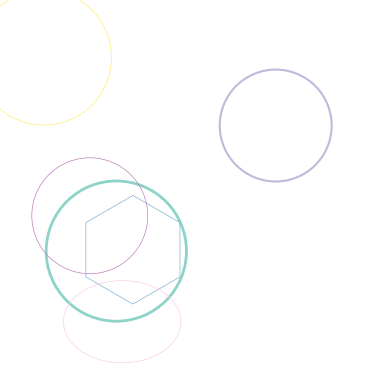[{"shape": "circle", "thickness": 2, "radius": 0.91, "center": [0.302, 0.348]}, {"shape": "circle", "thickness": 1.5, "radius": 0.73, "center": [0.716, 0.674]}, {"shape": "hexagon", "thickness": 0.5, "radius": 0.71, "center": [0.345, 0.351]}, {"shape": "oval", "thickness": 0.5, "radius": 0.76, "center": [0.318, 0.164]}, {"shape": "circle", "thickness": 0.5, "radius": 0.75, "center": [0.233, 0.44]}, {"shape": "circle", "thickness": 0.5, "radius": 0.88, "center": [0.114, 0.85]}]